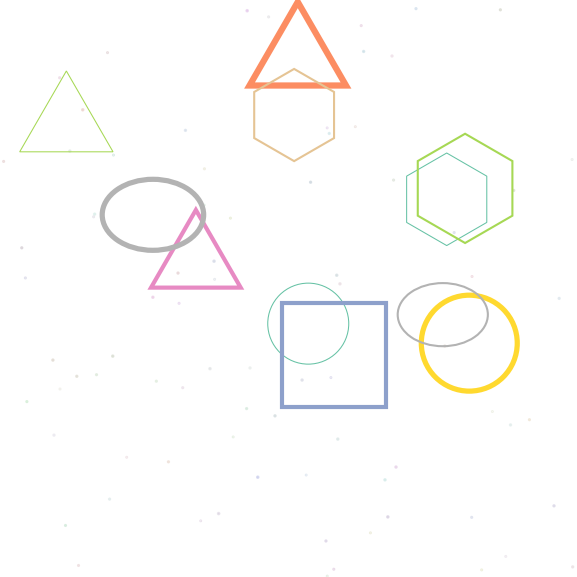[{"shape": "circle", "thickness": 0.5, "radius": 0.35, "center": [0.534, 0.439]}, {"shape": "hexagon", "thickness": 0.5, "radius": 0.4, "center": [0.774, 0.654]}, {"shape": "triangle", "thickness": 3, "radius": 0.48, "center": [0.516, 0.899]}, {"shape": "square", "thickness": 2, "radius": 0.45, "center": [0.579, 0.384]}, {"shape": "triangle", "thickness": 2, "radius": 0.45, "center": [0.339, 0.546]}, {"shape": "hexagon", "thickness": 1, "radius": 0.47, "center": [0.805, 0.673]}, {"shape": "triangle", "thickness": 0.5, "radius": 0.47, "center": [0.115, 0.783]}, {"shape": "circle", "thickness": 2.5, "radius": 0.42, "center": [0.813, 0.405]}, {"shape": "hexagon", "thickness": 1, "radius": 0.4, "center": [0.509, 0.8]}, {"shape": "oval", "thickness": 1, "radius": 0.39, "center": [0.767, 0.454]}, {"shape": "oval", "thickness": 2.5, "radius": 0.44, "center": [0.265, 0.627]}]